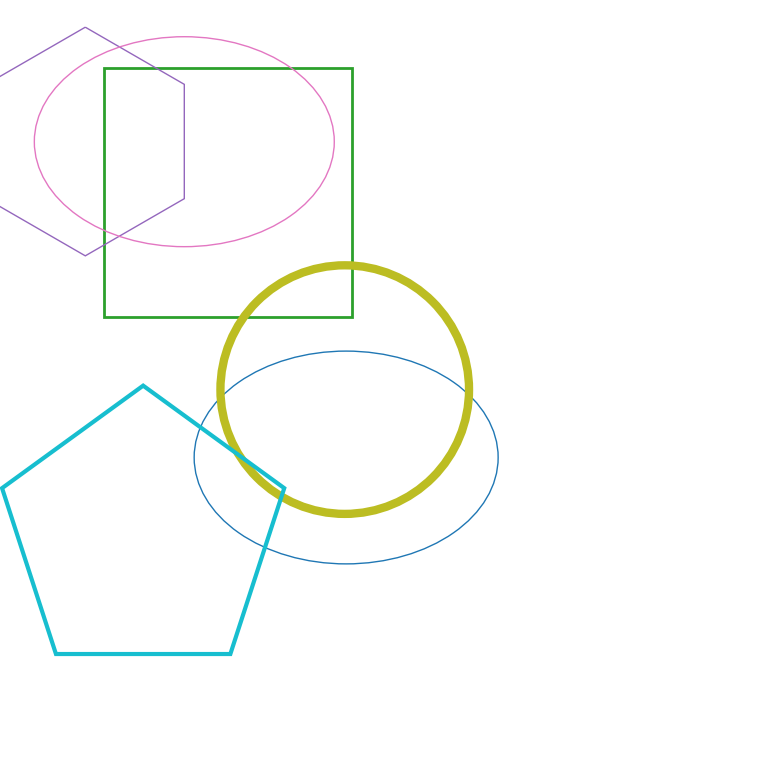[{"shape": "oval", "thickness": 0.5, "radius": 0.99, "center": [0.45, 0.406]}, {"shape": "square", "thickness": 1, "radius": 0.81, "center": [0.296, 0.75]}, {"shape": "hexagon", "thickness": 0.5, "radius": 0.74, "center": [0.111, 0.816]}, {"shape": "oval", "thickness": 0.5, "radius": 0.97, "center": [0.239, 0.816]}, {"shape": "circle", "thickness": 3, "radius": 0.81, "center": [0.448, 0.494]}, {"shape": "pentagon", "thickness": 1.5, "radius": 0.96, "center": [0.186, 0.306]}]